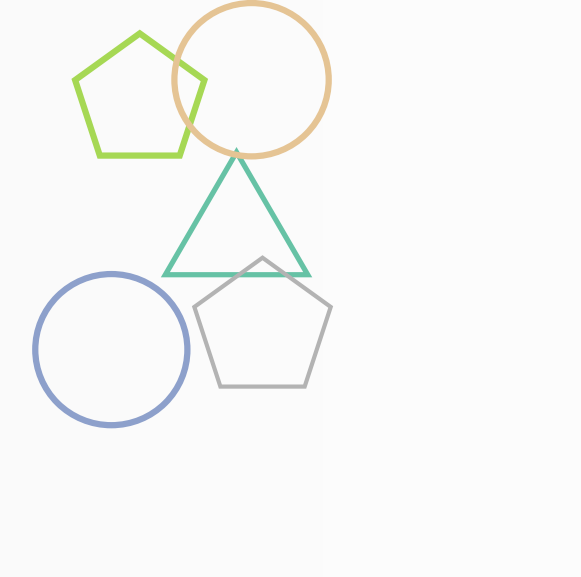[{"shape": "triangle", "thickness": 2.5, "radius": 0.71, "center": [0.407, 0.594]}, {"shape": "circle", "thickness": 3, "radius": 0.65, "center": [0.192, 0.394]}, {"shape": "pentagon", "thickness": 3, "radius": 0.58, "center": [0.24, 0.824]}, {"shape": "circle", "thickness": 3, "radius": 0.66, "center": [0.433, 0.861]}, {"shape": "pentagon", "thickness": 2, "radius": 0.62, "center": [0.452, 0.43]}]